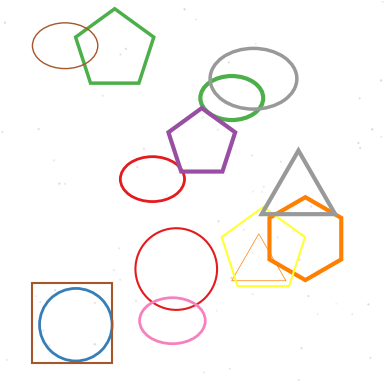[{"shape": "circle", "thickness": 1.5, "radius": 0.53, "center": [0.458, 0.301]}, {"shape": "oval", "thickness": 2, "radius": 0.42, "center": [0.396, 0.535]}, {"shape": "circle", "thickness": 2, "radius": 0.47, "center": [0.197, 0.157]}, {"shape": "oval", "thickness": 3, "radius": 0.41, "center": [0.602, 0.745]}, {"shape": "pentagon", "thickness": 2.5, "radius": 0.53, "center": [0.298, 0.87]}, {"shape": "pentagon", "thickness": 3, "radius": 0.46, "center": [0.524, 0.628]}, {"shape": "triangle", "thickness": 0.5, "radius": 0.41, "center": [0.672, 0.311]}, {"shape": "hexagon", "thickness": 3, "radius": 0.54, "center": [0.793, 0.38]}, {"shape": "pentagon", "thickness": 1.5, "radius": 0.57, "center": [0.684, 0.349]}, {"shape": "square", "thickness": 1.5, "radius": 0.52, "center": [0.186, 0.162]}, {"shape": "oval", "thickness": 1, "radius": 0.42, "center": [0.169, 0.881]}, {"shape": "oval", "thickness": 2, "radius": 0.43, "center": [0.448, 0.167]}, {"shape": "oval", "thickness": 2.5, "radius": 0.56, "center": [0.658, 0.795]}, {"shape": "triangle", "thickness": 3, "radius": 0.55, "center": [0.775, 0.499]}]